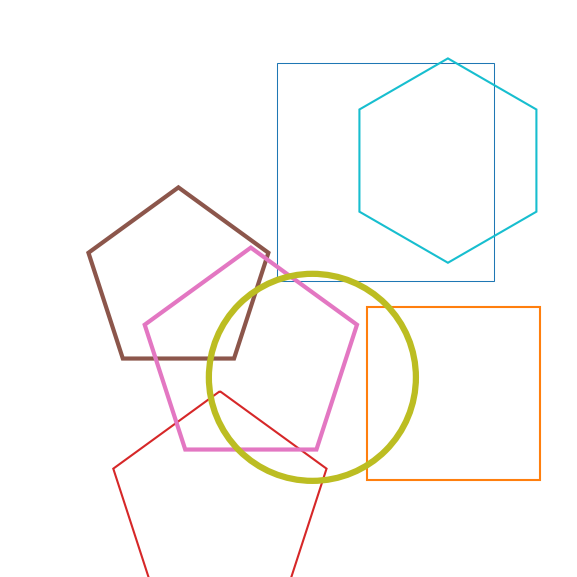[{"shape": "square", "thickness": 0.5, "radius": 0.94, "center": [0.668, 0.702]}, {"shape": "square", "thickness": 1, "radius": 0.75, "center": [0.785, 0.318]}, {"shape": "pentagon", "thickness": 1, "radius": 0.97, "center": [0.381, 0.128]}, {"shape": "pentagon", "thickness": 2, "radius": 0.82, "center": [0.309, 0.511]}, {"shape": "pentagon", "thickness": 2, "radius": 0.97, "center": [0.434, 0.377]}, {"shape": "circle", "thickness": 3, "radius": 0.9, "center": [0.541, 0.346]}, {"shape": "hexagon", "thickness": 1, "radius": 0.88, "center": [0.776, 0.721]}]